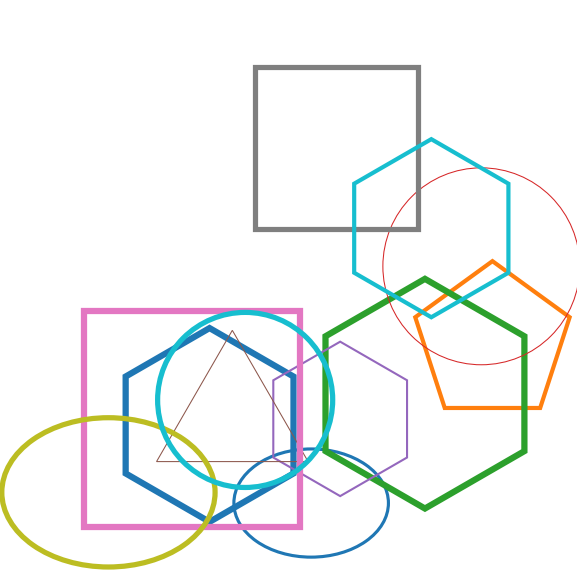[{"shape": "hexagon", "thickness": 3, "radius": 0.84, "center": [0.363, 0.263]}, {"shape": "oval", "thickness": 1.5, "radius": 0.67, "center": [0.539, 0.128]}, {"shape": "pentagon", "thickness": 2, "radius": 0.7, "center": [0.853, 0.406]}, {"shape": "hexagon", "thickness": 3, "radius": 0.99, "center": [0.736, 0.317]}, {"shape": "circle", "thickness": 0.5, "radius": 0.85, "center": [0.833, 0.538]}, {"shape": "hexagon", "thickness": 1, "radius": 0.67, "center": [0.589, 0.274]}, {"shape": "triangle", "thickness": 0.5, "radius": 0.76, "center": [0.402, 0.276]}, {"shape": "square", "thickness": 3, "radius": 0.94, "center": [0.332, 0.273]}, {"shape": "square", "thickness": 2.5, "radius": 0.7, "center": [0.583, 0.743]}, {"shape": "oval", "thickness": 2.5, "radius": 0.92, "center": [0.188, 0.147]}, {"shape": "hexagon", "thickness": 2, "radius": 0.77, "center": [0.747, 0.604]}, {"shape": "circle", "thickness": 2.5, "radius": 0.76, "center": [0.425, 0.307]}]